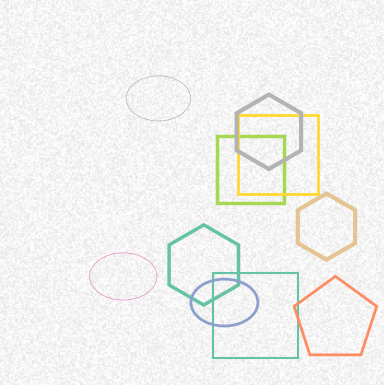[{"shape": "square", "thickness": 1.5, "radius": 0.55, "center": [0.663, 0.18]}, {"shape": "hexagon", "thickness": 2.5, "radius": 0.52, "center": [0.529, 0.312]}, {"shape": "pentagon", "thickness": 2, "radius": 0.56, "center": [0.871, 0.169]}, {"shape": "oval", "thickness": 2, "radius": 0.44, "center": [0.583, 0.214]}, {"shape": "oval", "thickness": 0.5, "radius": 0.44, "center": [0.32, 0.282]}, {"shape": "square", "thickness": 2.5, "radius": 0.43, "center": [0.65, 0.559]}, {"shape": "square", "thickness": 2, "radius": 0.51, "center": [0.722, 0.599]}, {"shape": "hexagon", "thickness": 3, "radius": 0.43, "center": [0.848, 0.411]}, {"shape": "hexagon", "thickness": 3, "radius": 0.48, "center": [0.698, 0.658]}, {"shape": "oval", "thickness": 0.5, "radius": 0.42, "center": [0.412, 0.744]}]